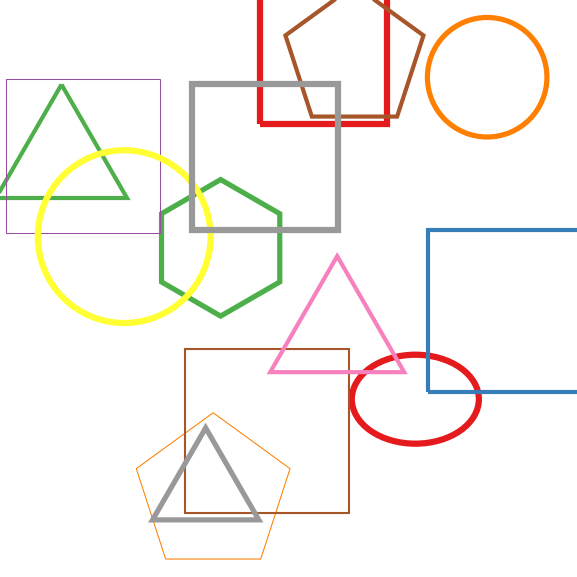[{"shape": "oval", "thickness": 3, "radius": 0.55, "center": [0.719, 0.308]}, {"shape": "square", "thickness": 3, "radius": 0.55, "center": [0.561, 0.894]}, {"shape": "square", "thickness": 2, "radius": 0.7, "center": [0.881, 0.461]}, {"shape": "triangle", "thickness": 2, "radius": 0.65, "center": [0.106, 0.722]}, {"shape": "hexagon", "thickness": 2.5, "radius": 0.59, "center": [0.382, 0.57]}, {"shape": "square", "thickness": 0.5, "radius": 0.67, "center": [0.144, 0.729]}, {"shape": "pentagon", "thickness": 0.5, "radius": 0.7, "center": [0.369, 0.144]}, {"shape": "circle", "thickness": 2.5, "radius": 0.52, "center": [0.844, 0.865]}, {"shape": "circle", "thickness": 3, "radius": 0.75, "center": [0.215, 0.589]}, {"shape": "pentagon", "thickness": 2, "radius": 0.63, "center": [0.614, 0.899]}, {"shape": "square", "thickness": 1, "radius": 0.71, "center": [0.462, 0.253]}, {"shape": "triangle", "thickness": 2, "radius": 0.67, "center": [0.584, 0.422]}, {"shape": "square", "thickness": 3, "radius": 0.63, "center": [0.459, 0.727]}, {"shape": "triangle", "thickness": 2.5, "radius": 0.53, "center": [0.356, 0.152]}]